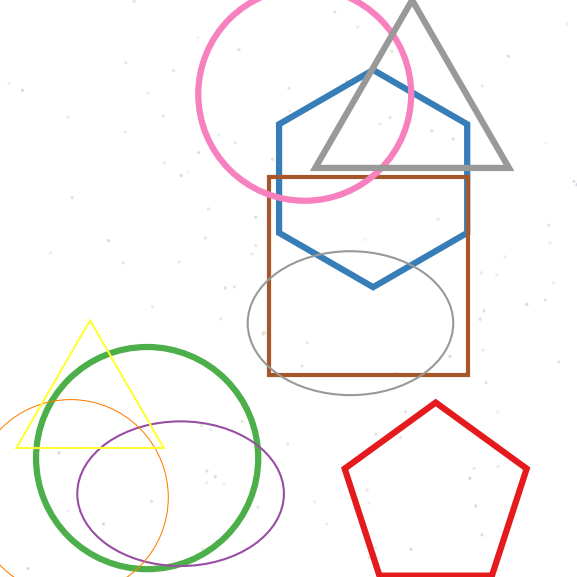[{"shape": "pentagon", "thickness": 3, "radius": 0.83, "center": [0.754, 0.136]}, {"shape": "hexagon", "thickness": 3, "radius": 0.94, "center": [0.646, 0.69]}, {"shape": "circle", "thickness": 3, "radius": 0.96, "center": [0.255, 0.206]}, {"shape": "oval", "thickness": 1, "radius": 0.89, "center": [0.313, 0.144]}, {"shape": "circle", "thickness": 0.5, "radius": 0.85, "center": [0.122, 0.138]}, {"shape": "triangle", "thickness": 1, "radius": 0.74, "center": [0.156, 0.297]}, {"shape": "square", "thickness": 2, "radius": 0.86, "center": [0.638, 0.522]}, {"shape": "circle", "thickness": 3, "radius": 0.92, "center": [0.528, 0.836]}, {"shape": "oval", "thickness": 1, "radius": 0.89, "center": [0.607, 0.44]}, {"shape": "triangle", "thickness": 3, "radius": 0.97, "center": [0.714, 0.805]}]